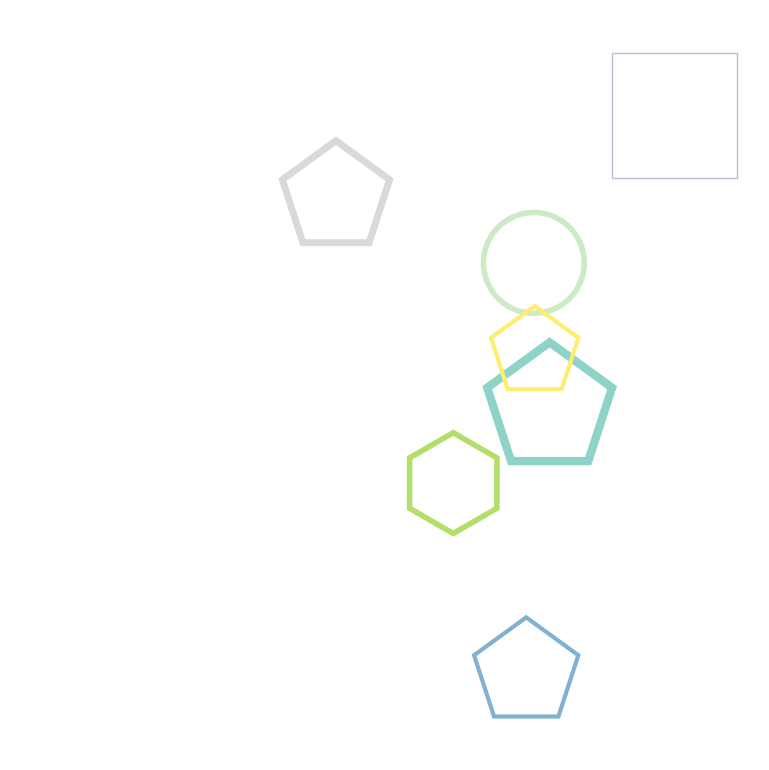[{"shape": "pentagon", "thickness": 3, "radius": 0.43, "center": [0.714, 0.47]}, {"shape": "square", "thickness": 0.5, "radius": 0.41, "center": [0.876, 0.849]}, {"shape": "pentagon", "thickness": 1.5, "radius": 0.36, "center": [0.683, 0.127]}, {"shape": "hexagon", "thickness": 2, "radius": 0.33, "center": [0.589, 0.373]}, {"shape": "pentagon", "thickness": 2.5, "radius": 0.37, "center": [0.436, 0.744]}, {"shape": "circle", "thickness": 2, "radius": 0.33, "center": [0.693, 0.659]}, {"shape": "pentagon", "thickness": 1.5, "radius": 0.3, "center": [0.694, 0.543]}]